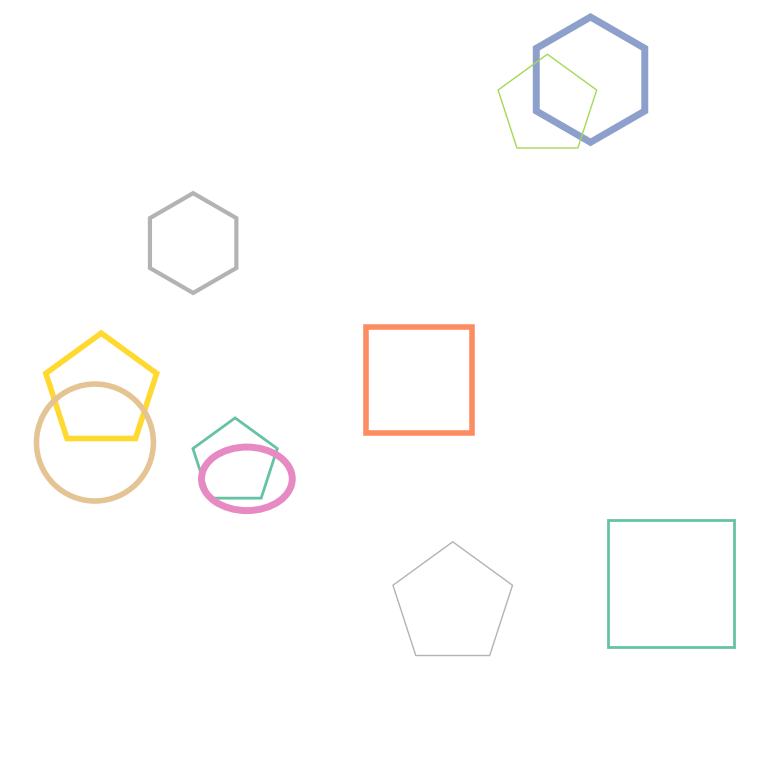[{"shape": "pentagon", "thickness": 1, "radius": 0.29, "center": [0.305, 0.4]}, {"shape": "square", "thickness": 1, "radius": 0.41, "center": [0.871, 0.242]}, {"shape": "square", "thickness": 2, "radius": 0.34, "center": [0.544, 0.506]}, {"shape": "hexagon", "thickness": 2.5, "radius": 0.41, "center": [0.767, 0.897]}, {"shape": "oval", "thickness": 2.5, "radius": 0.29, "center": [0.321, 0.378]}, {"shape": "pentagon", "thickness": 0.5, "radius": 0.34, "center": [0.711, 0.862]}, {"shape": "pentagon", "thickness": 2, "radius": 0.38, "center": [0.131, 0.492]}, {"shape": "circle", "thickness": 2, "radius": 0.38, "center": [0.123, 0.425]}, {"shape": "pentagon", "thickness": 0.5, "radius": 0.41, "center": [0.588, 0.215]}, {"shape": "hexagon", "thickness": 1.5, "radius": 0.32, "center": [0.251, 0.684]}]